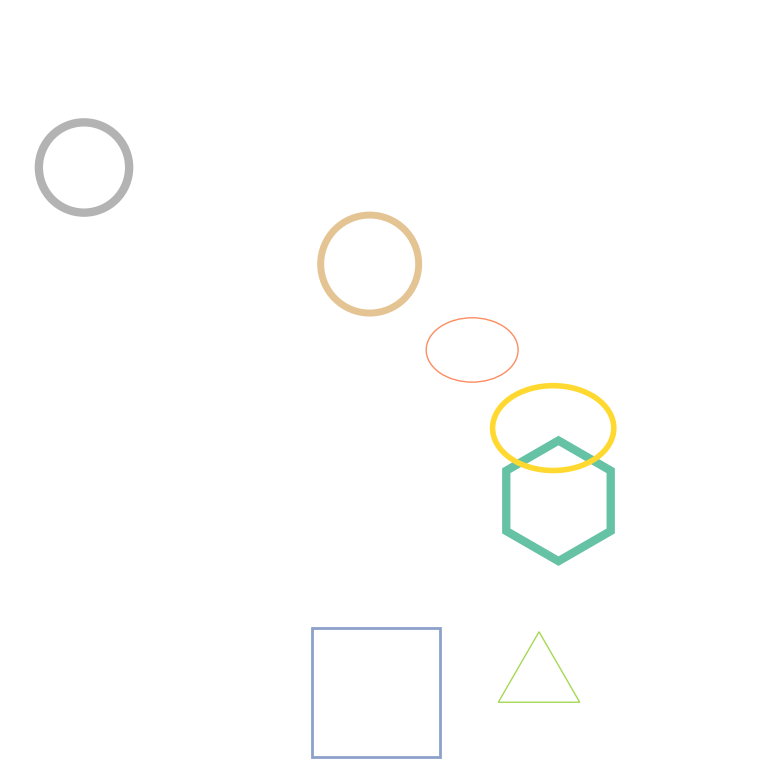[{"shape": "hexagon", "thickness": 3, "radius": 0.39, "center": [0.725, 0.35]}, {"shape": "oval", "thickness": 0.5, "radius": 0.3, "center": [0.613, 0.546]}, {"shape": "square", "thickness": 1, "radius": 0.42, "center": [0.488, 0.101]}, {"shape": "triangle", "thickness": 0.5, "radius": 0.31, "center": [0.7, 0.119]}, {"shape": "oval", "thickness": 2, "radius": 0.39, "center": [0.718, 0.444]}, {"shape": "circle", "thickness": 2.5, "radius": 0.32, "center": [0.48, 0.657]}, {"shape": "circle", "thickness": 3, "radius": 0.29, "center": [0.109, 0.782]}]